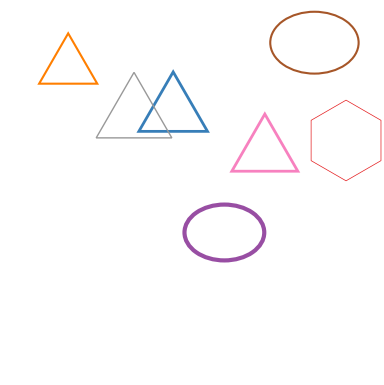[{"shape": "hexagon", "thickness": 0.5, "radius": 0.52, "center": [0.899, 0.635]}, {"shape": "triangle", "thickness": 2, "radius": 0.51, "center": [0.45, 0.71]}, {"shape": "oval", "thickness": 3, "radius": 0.52, "center": [0.583, 0.396]}, {"shape": "triangle", "thickness": 1.5, "radius": 0.44, "center": [0.177, 0.826]}, {"shape": "oval", "thickness": 1.5, "radius": 0.57, "center": [0.817, 0.889]}, {"shape": "triangle", "thickness": 2, "radius": 0.49, "center": [0.688, 0.605]}, {"shape": "triangle", "thickness": 1, "radius": 0.57, "center": [0.348, 0.699]}]